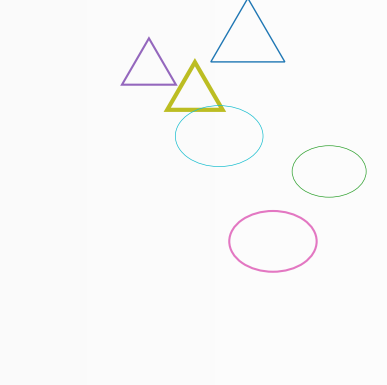[{"shape": "triangle", "thickness": 1, "radius": 0.55, "center": [0.64, 0.894]}, {"shape": "oval", "thickness": 0.5, "radius": 0.48, "center": [0.849, 0.555]}, {"shape": "triangle", "thickness": 1.5, "radius": 0.4, "center": [0.384, 0.82]}, {"shape": "oval", "thickness": 1.5, "radius": 0.56, "center": [0.704, 0.373]}, {"shape": "triangle", "thickness": 3, "radius": 0.41, "center": [0.503, 0.756]}, {"shape": "oval", "thickness": 0.5, "radius": 0.57, "center": [0.566, 0.646]}]